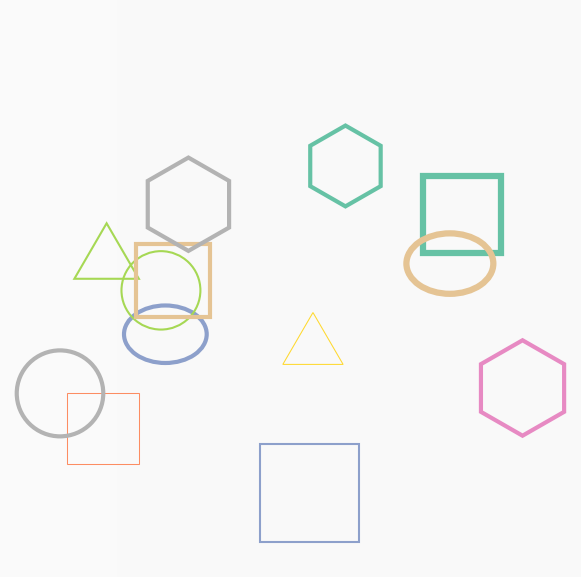[{"shape": "square", "thickness": 3, "radius": 0.33, "center": [0.795, 0.628]}, {"shape": "hexagon", "thickness": 2, "radius": 0.35, "center": [0.594, 0.712]}, {"shape": "square", "thickness": 0.5, "radius": 0.31, "center": [0.177, 0.257]}, {"shape": "oval", "thickness": 2, "radius": 0.36, "center": [0.284, 0.42]}, {"shape": "square", "thickness": 1, "radius": 0.42, "center": [0.533, 0.145]}, {"shape": "hexagon", "thickness": 2, "radius": 0.41, "center": [0.899, 0.327]}, {"shape": "triangle", "thickness": 1, "radius": 0.32, "center": [0.183, 0.548]}, {"shape": "circle", "thickness": 1, "radius": 0.34, "center": [0.277, 0.496]}, {"shape": "triangle", "thickness": 0.5, "radius": 0.3, "center": [0.538, 0.398]}, {"shape": "square", "thickness": 2, "radius": 0.32, "center": [0.297, 0.514]}, {"shape": "oval", "thickness": 3, "radius": 0.37, "center": [0.774, 0.543]}, {"shape": "hexagon", "thickness": 2, "radius": 0.4, "center": [0.324, 0.645]}, {"shape": "circle", "thickness": 2, "radius": 0.37, "center": [0.103, 0.318]}]